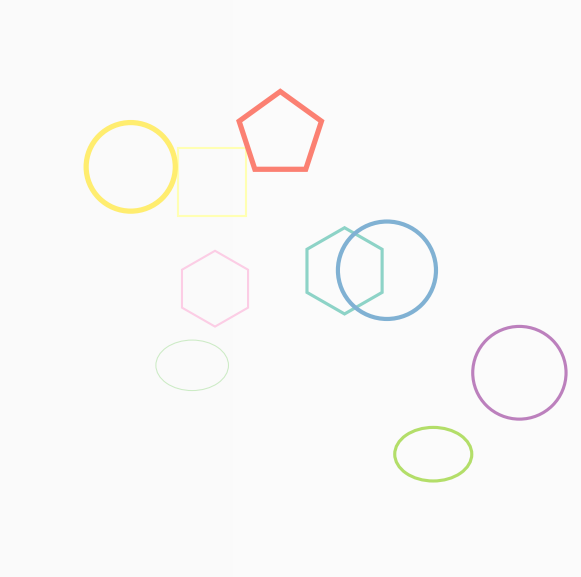[{"shape": "hexagon", "thickness": 1.5, "radius": 0.37, "center": [0.593, 0.53]}, {"shape": "square", "thickness": 1, "radius": 0.29, "center": [0.365, 0.684]}, {"shape": "pentagon", "thickness": 2.5, "radius": 0.37, "center": [0.482, 0.766]}, {"shape": "circle", "thickness": 2, "radius": 0.42, "center": [0.666, 0.531]}, {"shape": "oval", "thickness": 1.5, "radius": 0.33, "center": [0.745, 0.213]}, {"shape": "hexagon", "thickness": 1, "radius": 0.33, "center": [0.37, 0.499]}, {"shape": "circle", "thickness": 1.5, "radius": 0.4, "center": [0.894, 0.354]}, {"shape": "oval", "thickness": 0.5, "radius": 0.31, "center": [0.331, 0.367]}, {"shape": "circle", "thickness": 2.5, "radius": 0.38, "center": [0.225, 0.71]}]